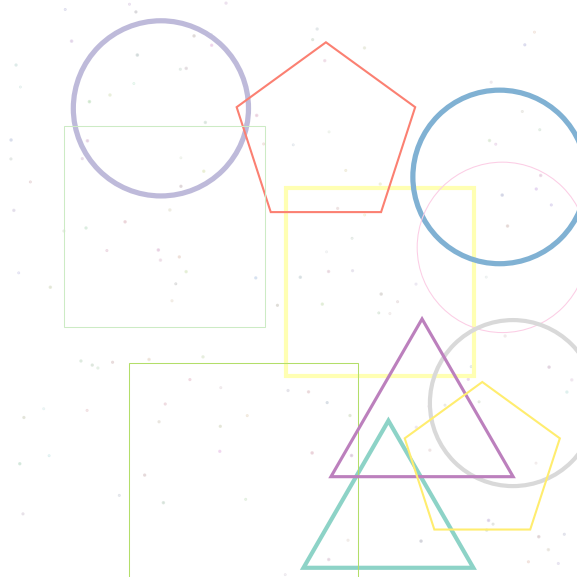[{"shape": "triangle", "thickness": 2, "radius": 0.85, "center": [0.673, 0.101]}, {"shape": "square", "thickness": 2, "radius": 0.81, "center": [0.659, 0.511]}, {"shape": "circle", "thickness": 2.5, "radius": 0.76, "center": [0.279, 0.812]}, {"shape": "pentagon", "thickness": 1, "radius": 0.81, "center": [0.564, 0.763]}, {"shape": "circle", "thickness": 2.5, "radius": 0.75, "center": [0.865, 0.693]}, {"shape": "square", "thickness": 0.5, "radius": 0.99, "center": [0.422, 0.171]}, {"shape": "circle", "thickness": 0.5, "radius": 0.74, "center": [0.87, 0.571]}, {"shape": "circle", "thickness": 2, "radius": 0.72, "center": [0.888, 0.301]}, {"shape": "triangle", "thickness": 1.5, "radius": 0.91, "center": [0.731, 0.265]}, {"shape": "square", "thickness": 0.5, "radius": 0.87, "center": [0.285, 0.607]}, {"shape": "pentagon", "thickness": 1, "radius": 0.71, "center": [0.835, 0.196]}]